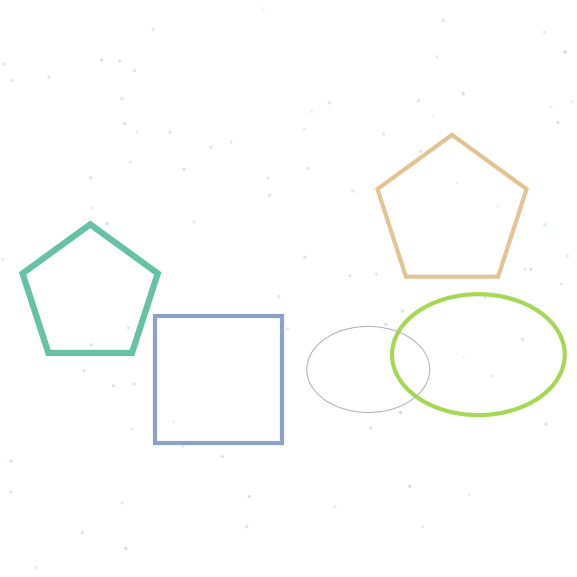[{"shape": "pentagon", "thickness": 3, "radius": 0.62, "center": [0.156, 0.488]}, {"shape": "square", "thickness": 2, "radius": 0.55, "center": [0.378, 0.342]}, {"shape": "oval", "thickness": 2, "radius": 0.75, "center": [0.828, 0.385]}, {"shape": "pentagon", "thickness": 2, "radius": 0.68, "center": [0.783, 0.63]}, {"shape": "oval", "thickness": 0.5, "radius": 0.53, "center": [0.638, 0.359]}]